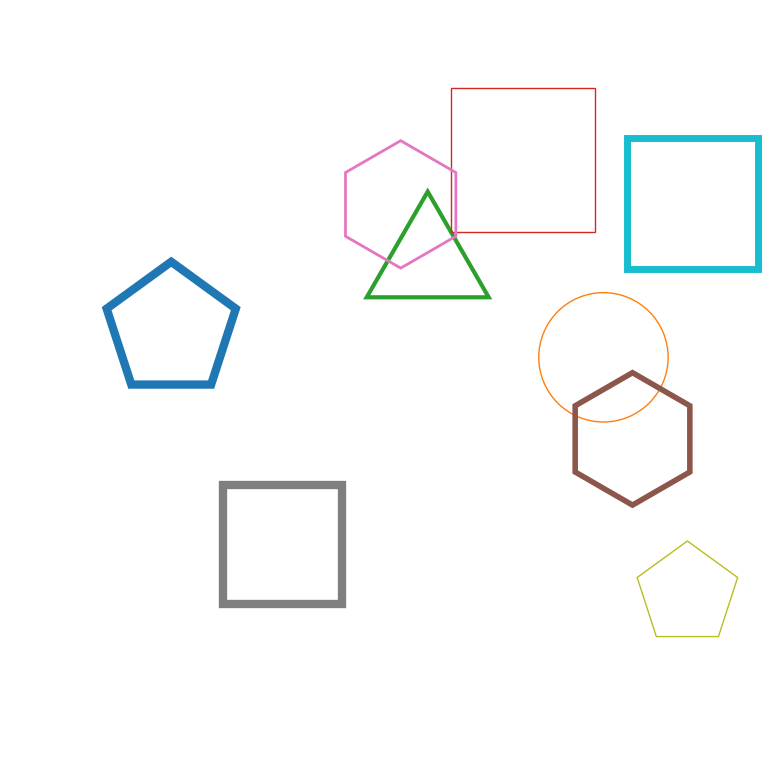[{"shape": "pentagon", "thickness": 3, "radius": 0.44, "center": [0.222, 0.572]}, {"shape": "circle", "thickness": 0.5, "radius": 0.42, "center": [0.784, 0.536]}, {"shape": "triangle", "thickness": 1.5, "radius": 0.46, "center": [0.555, 0.66]}, {"shape": "square", "thickness": 0.5, "radius": 0.47, "center": [0.679, 0.793]}, {"shape": "hexagon", "thickness": 2, "radius": 0.43, "center": [0.821, 0.43]}, {"shape": "hexagon", "thickness": 1, "radius": 0.41, "center": [0.52, 0.735]}, {"shape": "square", "thickness": 3, "radius": 0.39, "center": [0.367, 0.293]}, {"shape": "pentagon", "thickness": 0.5, "radius": 0.34, "center": [0.893, 0.229]}, {"shape": "square", "thickness": 2.5, "radius": 0.43, "center": [0.9, 0.736]}]